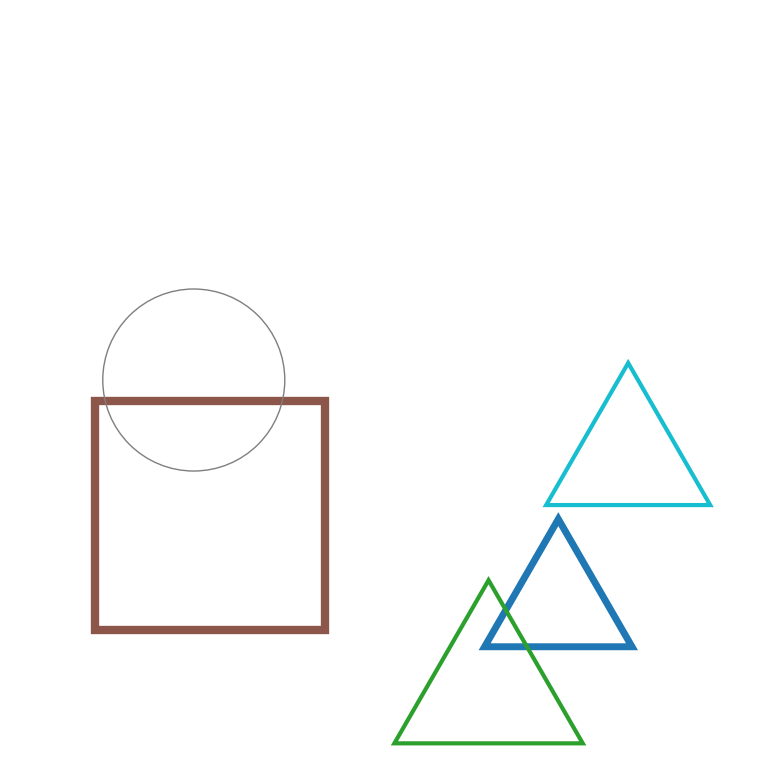[{"shape": "triangle", "thickness": 2.5, "radius": 0.55, "center": [0.725, 0.215]}, {"shape": "triangle", "thickness": 1.5, "radius": 0.71, "center": [0.634, 0.105]}, {"shape": "square", "thickness": 3, "radius": 0.74, "center": [0.273, 0.331]}, {"shape": "circle", "thickness": 0.5, "radius": 0.59, "center": [0.252, 0.506]}, {"shape": "triangle", "thickness": 1.5, "radius": 0.62, "center": [0.816, 0.406]}]